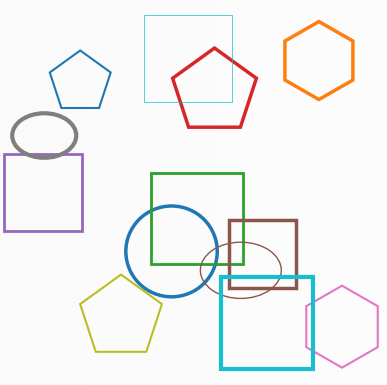[{"shape": "pentagon", "thickness": 1.5, "radius": 0.41, "center": [0.207, 0.786]}, {"shape": "circle", "thickness": 2.5, "radius": 0.59, "center": [0.443, 0.347]}, {"shape": "hexagon", "thickness": 2.5, "radius": 0.51, "center": [0.823, 0.843]}, {"shape": "square", "thickness": 2, "radius": 0.59, "center": [0.509, 0.432]}, {"shape": "pentagon", "thickness": 2.5, "radius": 0.57, "center": [0.554, 0.762]}, {"shape": "square", "thickness": 2, "radius": 0.5, "center": [0.11, 0.5]}, {"shape": "oval", "thickness": 1, "radius": 0.52, "center": [0.621, 0.298]}, {"shape": "square", "thickness": 2.5, "radius": 0.44, "center": [0.677, 0.34]}, {"shape": "hexagon", "thickness": 1.5, "radius": 0.53, "center": [0.883, 0.152]}, {"shape": "oval", "thickness": 3, "radius": 0.41, "center": [0.114, 0.648]}, {"shape": "pentagon", "thickness": 1.5, "radius": 0.55, "center": [0.312, 0.176]}, {"shape": "square", "thickness": 3, "radius": 0.6, "center": [0.689, 0.161]}, {"shape": "square", "thickness": 0.5, "radius": 0.57, "center": [0.485, 0.847]}]